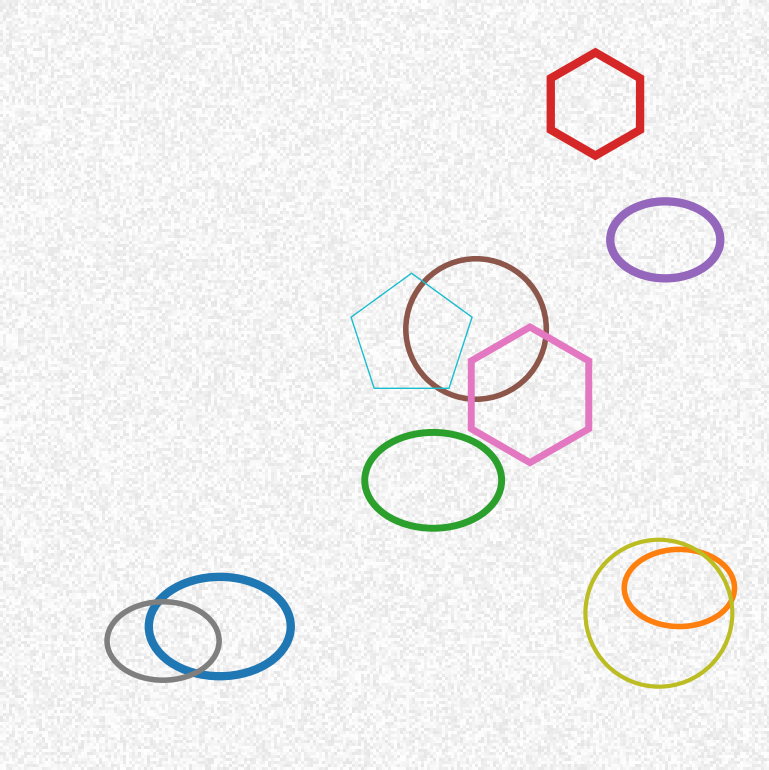[{"shape": "oval", "thickness": 3, "radius": 0.46, "center": [0.285, 0.186]}, {"shape": "oval", "thickness": 2, "radius": 0.36, "center": [0.882, 0.236]}, {"shape": "oval", "thickness": 2.5, "radius": 0.44, "center": [0.563, 0.376]}, {"shape": "hexagon", "thickness": 3, "radius": 0.33, "center": [0.773, 0.865]}, {"shape": "oval", "thickness": 3, "radius": 0.36, "center": [0.864, 0.688]}, {"shape": "circle", "thickness": 2, "radius": 0.46, "center": [0.618, 0.573]}, {"shape": "hexagon", "thickness": 2.5, "radius": 0.44, "center": [0.688, 0.487]}, {"shape": "oval", "thickness": 2, "radius": 0.36, "center": [0.212, 0.168]}, {"shape": "circle", "thickness": 1.5, "radius": 0.48, "center": [0.856, 0.204]}, {"shape": "pentagon", "thickness": 0.5, "radius": 0.41, "center": [0.535, 0.563]}]